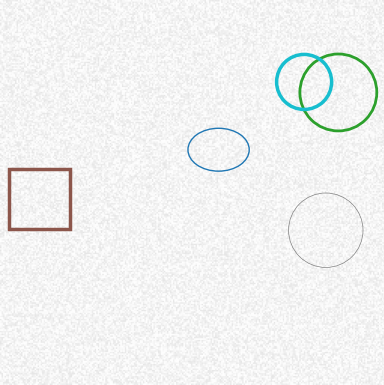[{"shape": "oval", "thickness": 1, "radius": 0.4, "center": [0.568, 0.611]}, {"shape": "circle", "thickness": 2, "radius": 0.5, "center": [0.879, 0.76]}, {"shape": "square", "thickness": 2.5, "radius": 0.4, "center": [0.103, 0.483]}, {"shape": "circle", "thickness": 0.5, "radius": 0.48, "center": [0.846, 0.402]}, {"shape": "circle", "thickness": 2.5, "radius": 0.36, "center": [0.79, 0.787]}]